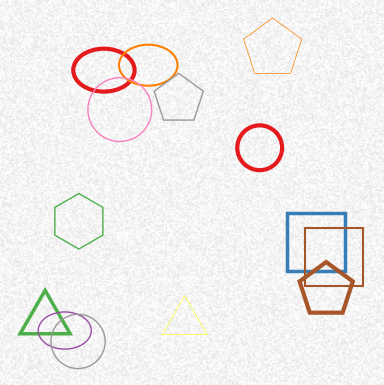[{"shape": "oval", "thickness": 3, "radius": 0.4, "center": [0.27, 0.818]}, {"shape": "circle", "thickness": 3, "radius": 0.29, "center": [0.675, 0.616]}, {"shape": "square", "thickness": 2.5, "radius": 0.38, "center": [0.821, 0.372]}, {"shape": "hexagon", "thickness": 1, "radius": 0.36, "center": [0.205, 0.425]}, {"shape": "triangle", "thickness": 2.5, "radius": 0.38, "center": [0.117, 0.171]}, {"shape": "oval", "thickness": 1, "radius": 0.34, "center": [0.168, 0.141]}, {"shape": "oval", "thickness": 1.5, "radius": 0.38, "center": [0.385, 0.831]}, {"shape": "pentagon", "thickness": 0.5, "radius": 0.4, "center": [0.708, 0.874]}, {"shape": "triangle", "thickness": 0.5, "radius": 0.34, "center": [0.48, 0.165]}, {"shape": "square", "thickness": 1.5, "radius": 0.38, "center": [0.867, 0.333]}, {"shape": "pentagon", "thickness": 3, "radius": 0.36, "center": [0.847, 0.247]}, {"shape": "circle", "thickness": 1, "radius": 0.41, "center": [0.311, 0.715]}, {"shape": "circle", "thickness": 1, "radius": 0.35, "center": [0.203, 0.113]}, {"shape": "pentagon", "thickness": 1, "radius": 0.34, "center": [0.464, 0.742]}]